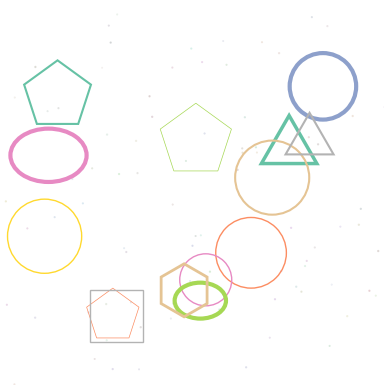[{"shape": "triangle", "thickness": 2.5, "radius": 0.42, "center": [0.751, 0.617]}, {"shape": "pentagon", "thickness": 1.5, "radius": 0.46, "center": [0.149, 0.752]}, {"shape": "circle", "thickness": 1, "radius": 0.46, "center": [0.652, 0.343]}, {"shape": "pentagon", "thickness": 0.5, "radius": 0.36, "center": [0.293, 0.18]}, {"shape": "circle", "thickness": 3, "radius": 0.43, "center": [0.839, 0.776]}, {"shape": "circle", "thickness": 1, "radius": 0.34, "center": [0.534, 0.273]}, {"shape": "oval", "thickness": 3, "radius": 0.49, "center": [0.126, 0.597]}, {"shape": "pentagon", "thickness": 0.5, "radius": 0.49, "center": [0.509, 0.635]}, {"shape": "oval", "thickness": 3, "radius": 0.33, "center": [0.52, 0.219]}, {"shape": "circle", "thickness": 1, "radius": 0.48, "center": [0.116, 0.386]}, {"shape": "hexagon", "thickness": 2, "radius": 0.34, "center": [0.478, 0.246]}, {"shape": "circle", "thickness": 1.5, "radius": 0.48, "center": [0.707, 0.539]}, {"shape": "square", "thickness": 1, "radius": 0.34, "center": [0.303, 0.18]}, {"shape": "triangle", "thickness": 1.5, "radius": 0.36, "center": [0.804, 0.635]}]